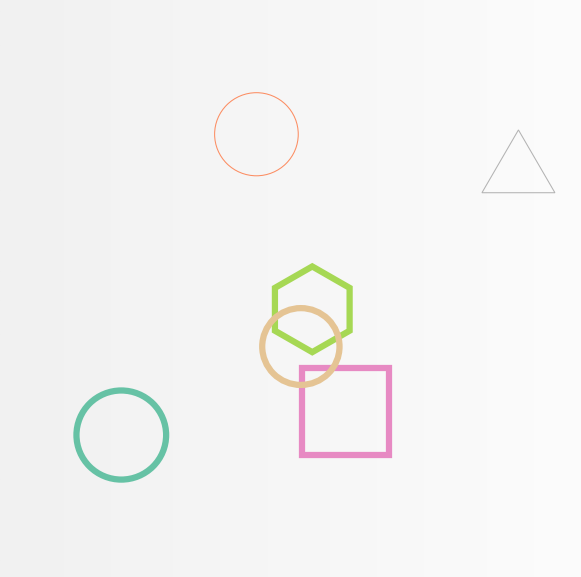[{"shape": "circle", "thickness": 3, "radius": 0.39, "center": [0.209, 0.246]}, {"shape": "circle", "thickness": 0.5, "radius": 0.36, "center": [0.441, 0.767]}, {"shape": "square", "thickness": 3, "radius": 0.38, "center": [0.594, 0.287]}, {"shape": "hexagon", "thickness": 3, "radius": 0.37, "center": [0.537, 0.464]}, {"shape": "circle", "thickness": 3, "radius": 0.33, "center": [0.518, 0.399]}, {"shape": "triangle", "thickness": 0.5, "radius": 0.36, "center": [0.892, 0.702]}]